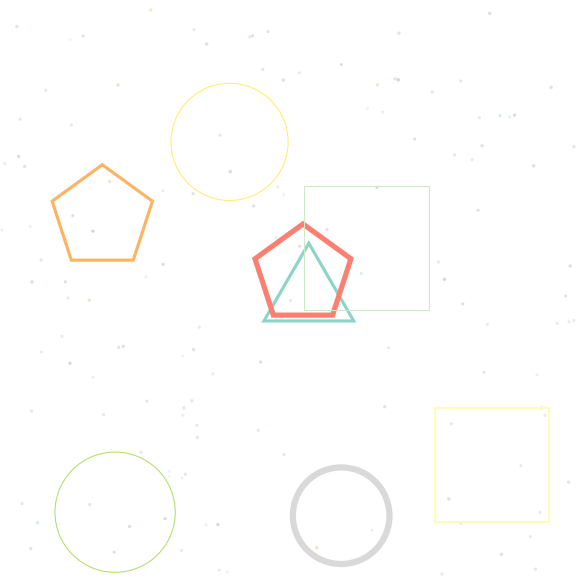[{"shape": "triangle", "thickness": 1.5, "radius": 0.45, "center": [0.535, 0.488]}, {"shape": "square", "thickness": 1, "radius": 0.49, "center": [0.852, 0.194]}, {"shape": "pentagon", "thickness": 2.5, "radius": 0.44, "center": [0.525, 0.524]}, {"shape": "pentagon", "thickness": 1.5, "radius": 0.46, "center": [0.177, 0.623]}, {"shape": "circle", "thickness": 0.5, "radius": 0.52, "center": [0.199, 0.112]}, {"shape": "circle", "thickness": 3, "radius": 0.42, "center": [0.591, 0.106]}, {"shape": "square", "thickness": 0.5, "radius": 0.54, "center": [0.635, 0.57]}, {"shape": "circle", "thickness": 0.5, "radius": 0.51, "center": [0.397, 0.753]}]